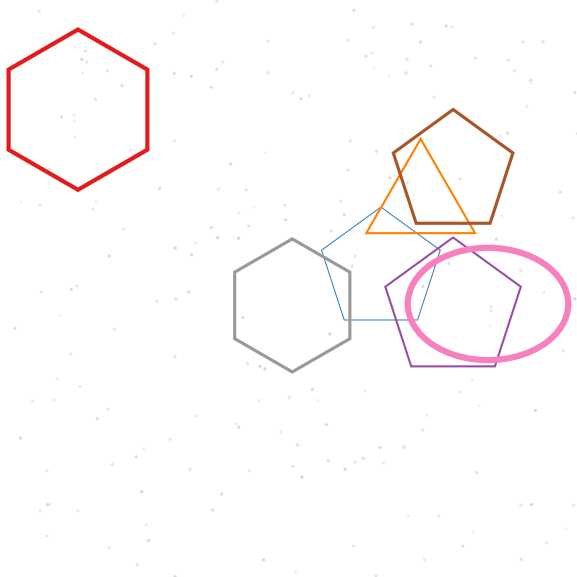[{"shape": "hexagon", "thickness": 2, "radius": 0.69, "center": [0.135, 0.809]}, {"shape": "pentagon", "thickness": 0.5, "radius": 0.54, "center": [0.66, 0.532]}, {"shape": "pentagon", "thickness": 1, "radius": 0.62, "center": [0.785, 0.465]}, {"shape": "triangle", "thickness": 1, "radius": 0.54, "center": [0.728, 0.65]}, {"shape": "pentagon", "thickness": 1.5, "radius": 0.54, "center": [0.785, 0.701]}, {"shape": "oval", "thickness": 3, "radius": 0.69, "center": [0.845, 0.473]}, {"shape": "hexagon", "thickness": 1.5, "radius": 0.58, "center": [0.506, 0.47]}]